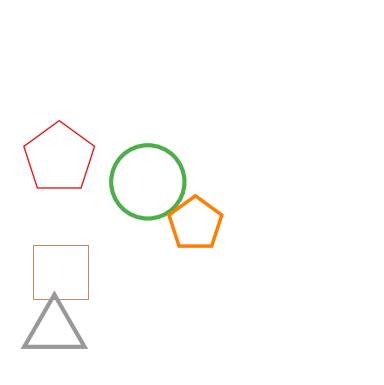[{"shape": "pentagon", "thickness": 1, "radius": 0.48, "center": [0.154, 0.59]}, {"shape": "circle", "thickness": 3, "radius": 0.48, "center": [0.384, 0.528]}, {"shape": "pentagon", "thickness": 2.5, "radius": 0.36, "center": [0.507, 0.419]}, {"shape": "square", "thickness": 0.5, "radius": 0.35, "center": [0.157, 0.294]}, {"shape": "triangle", "thickness": 3, "radius": 0.45, "center": [0.141, 0.144]}]